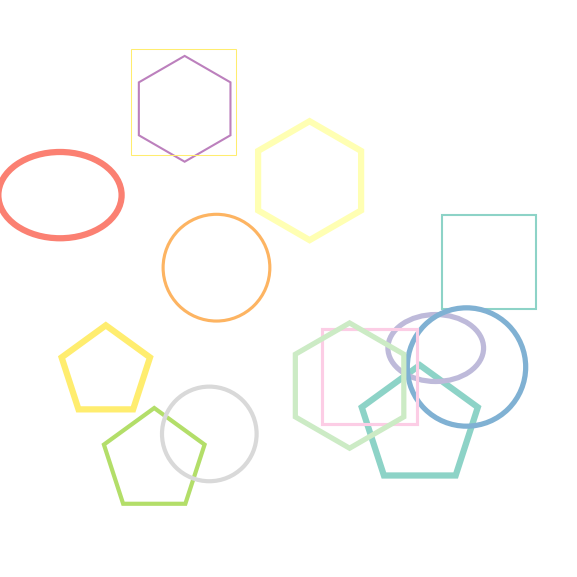[{"shape": "square", "thickness": 1, "radius": 0.41, "center": [0.847, 0.545]}, {"shape": "pentagon", "thickness": 3, "radius": 0.53, "center": [0.727, 0.261]}, {"shape": "hexagon", "thickness": 3, "radius": 0.51, "center": [0.536, 0.686]}, {"shape": "oval", "thickness": 2.5, "radius": 0.41, "center": [0.755, 0.397]}, {"shape": "oval", "thickness": 3, "radius": 0.53, "center": [0.104, 0.661]}, {"shape": "circle", "thickness": 2.5, "radius": 0.51, "center": [0.808, 0.364]}, {"shape": "circle", "thickness": 1.5, "radius": 0.46, "center": [0.375, 0.536]}, {"shape": "pentagon", "thickness": 2, "radius": 0.46, "center": [0.267, 0.201]}, {"shape": "square", "thickness": 1.5, "radius": 0.41, "center": [0.64, 0.348]}, {"shape": "circle", "thickness": 2, "radius": 0.41, "center": [0.362, 0.248]}, {"shape": "hexagon", "thickness": 1, "radius": 0.46, "center": [0.32, 0.811]}, {"shape": "hexagon", "thickness": 2.5, "radius": 0.54, "center": [0.605, 0.331]}, {"shape": "square", "thickness": 0.5, "radius": 0.46, "center": [0.317, 0.823]}, {"shape": "pentagon", "thickness": 3, "radius": 0.4, "center": [0.183, 0.355]}]